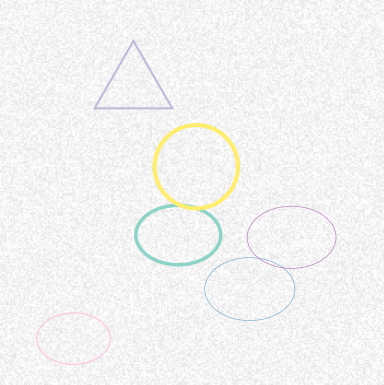[{"shape": "oval", "thickness": 2.5, "radius": 0.55, "center": [0.463, 0.39]}, {"shape": "triangle", "thickness": 1.5, "radius": 0.58, "center": [0.347, 0.777]}, {"shape": "oval", "thickness": 0.5, "radius": 0.59, "center": [0.649, 0.249]}, {"shape": "oval", "thickness": 1, "radius": 0.48, "center": [0.191, 0.12]}, {"shape": "oval", "thickness": 0.5, "radius": 0.58, "center": [0.757, 0.384]}, {"shape": "circle", "thickness": 3, "radius": 0.54, "center": [0.51, 0.567]}]